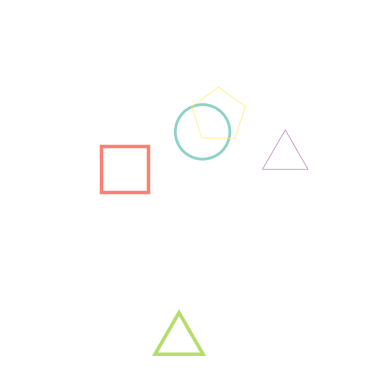[{"shape": "circle", "thickness": 2, "radius": 0.35, "center": [0.526, 0.657]}, {"shape": "square", "thickness": 2.5, "radius": 0.3, "center": [0.324, 0.561]}, {"shape": "triangle", "thickness": 2.5, "radius": 0.36, "center": [0.465, 0.116]}, {"shape": "triangle", "thickness": 0.5, "radius": 0.34, "center": [0.741, 0.594]}, {"shape": "pentagon", "thickness": 0.5, "radius": 0.37, "center": [0.568, 0.701]}]